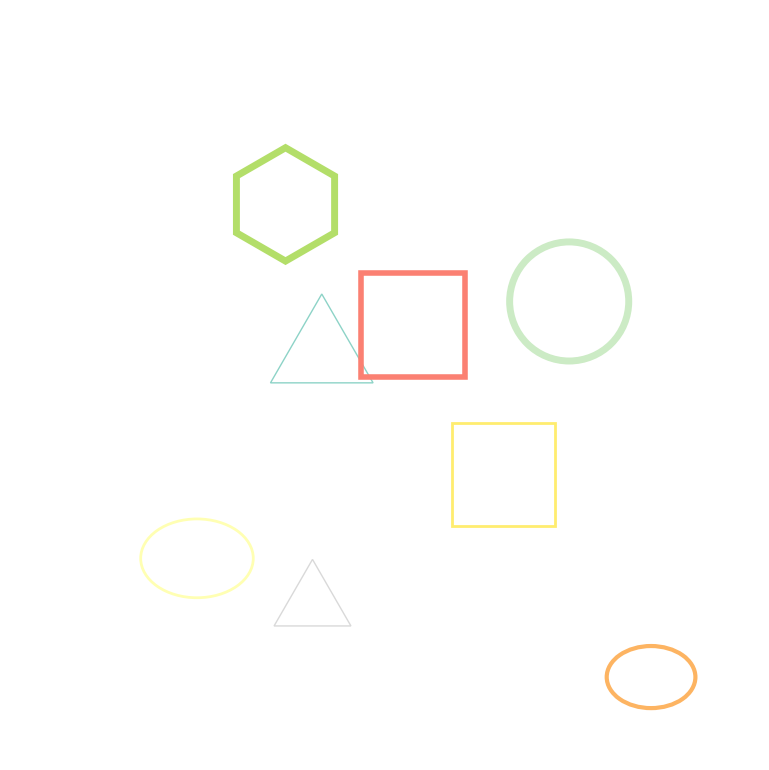[{"shape": "triangle", "thickness": 0.5, "radius": 0.38, "center": [0.418, 0.541]}, {"shape": "oval", "thickness": 1, "radius": 0.37, "center": [0.256, 0.275]}, {"shape": "square", "thickness": 2, "radius": 0.34, "center": [0.537, 0.578]}, {"shape": "oval", "thickness": 1.5, "radius": 0.29, "center": [0.846, 0.121]}, {"shape": "hexagon", "thickness": 2.5, "radius": 0.37, "center": [0.371, 0.735]}, {"shape": "triangle", "thickness": 0.5, "radius": 0.29, "center": [0.406, 0.216]}, {"shape": "circle", "thickness": 2.5, "radius": 0.39, "center": [0.739, 0.608]}, {"shape": "square", "thickness": 1, "radius": 0.34, "center": [0.653, 0.384]}]